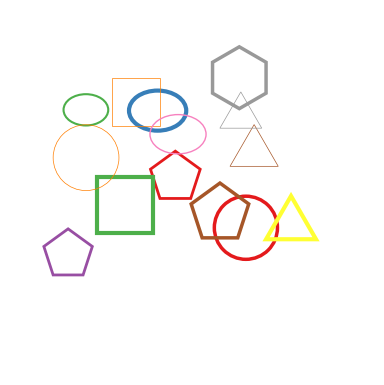[{"shape": "circle", "thickness": 2.5, "radius": 0.41, "center": [0.639, 0.408]}, {"shape": "pentagon", "thickness": 2, "radius": 0.34, "center": [0.455, 0.539]}, {"shape": "oval", "thickness": 3, "radius": 0.37, "center": [0.409, 0.713]}, {"shape": "square", "thickness": 3, "radius": 0.36, "center": [0.324, 0.469]}, {"shape": "oval", "thickness": 1.5, "radius": 0.29, "center": [0.223, 0.715]}, {"shape": "pentagon", "thickness": 2, "radius": 0.33, "center": [0.177, 0.339]}, {"shape": "circle", "thickness": 0.5, "radius": 0.43, "center": [0.224, 0.59]}, {"shape": "square", "thickness": 0.5, "radius": 0.31, "center": [0.354, 0.736]}, {"shape": "triangle", "thickness": 3, "radius": 0.37, "center": [0.756, 0.416]}, {"shape": "triangle", "thickness": 0.5, "radius": 0.36, "center": [0.66, 0.604]}, {"shape": "pentagon", "thickness": 2.5, "radius": 0.39, "center": [0.571, 0.446]}, {"shape": "oval", "thickness": 1, "radius": 0.36, "center": [0.462, 0.651]}, {"shape": "triangle", "thickness": 0.5, "radius": 0.31, "center": [0.625, 0.698]}, {"shape": "hexagon", "thickness": 2.5, "radius": 0.4, "center": [0.622, 0.798]}]